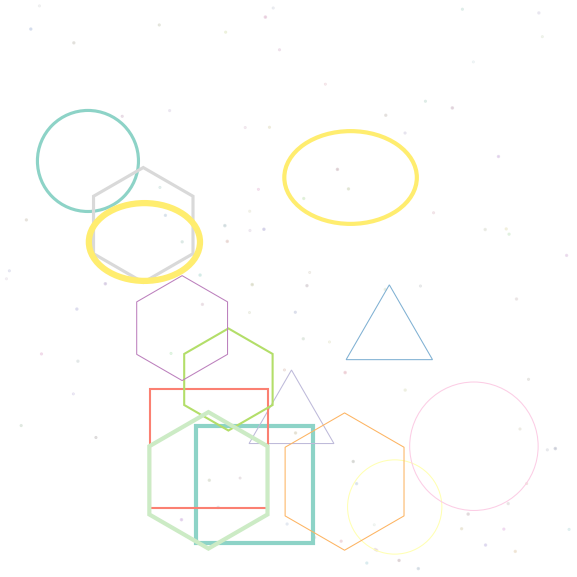[{"shape": "square", "thickness": 2, "radius": 0.51, "center": [0.441, 0.16]}, {"shape": "circle", "thickness": 1.5, "radius": 0.44, "center": [0.152, 0.72]}, {"shape": "circle", "thickness": 0.5, "radius": 0.41, "center": [0.683, 0.121]}, {"shape": "triangle", "thickness": 0.5, "radius": 0.42, "center": [0.505, 0.274]}, {"shape": "square", "thickness": 1, "radius": 0.51, "center": [0.362, 0.223]}, {"shape": "triangle", "thickness": 0.5, "radius": 0.43, "center": [0.674, 0.42]}, {"shape": "hexagon", "thickness": 0.5, "radius": 0.59, "center": [0.597, 0.165]}, {"shape": "hexagon", "thickness": 1, "radius": 0.44, "center": [0.396, 0.342]}, {"shape": "circle", "thickness": 0.5, "radius": 0.56, "center": [0.821, 0.226]}, {"shape": "hexagon", "thickness": 1.5, "radius": 0.5, "center": [0.248, 0.61]}, {"shape": "hexagon", "thickness": 0.5, "radius": 0.45, "center": [0.315, 0.431]}, {"shape": "hexagon", "thickness": 2, "radius": 0.59, "center": [0.361, 0.167]}, {"shape": "oval", "thickness": 2, "radius": 0.57, "center": [0.607, 0.692]}, {"shape": "oval", "thickness": 3, "radius": 0.48, "center": [0.25, 0.58]}]